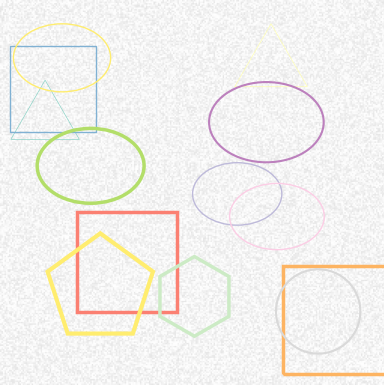[{"shape": "triangle", "thickness": 0.5, "radius": 0.51, "center": [0.117, 0.689]}, {"shape": "triangle", "thickness": 0.5, "radius": 0.54, "center": [0.704, 0.829]}, {"shape": "oval", "thickness": 1, "radius": 0.58, "center": [0.616, 0.496]}, {"shape": "square", "thickness": 2.5, "radius": 0.65, "center": [0.329, 0.319]}, {"shape": "square", "thickness": 1, "radius": 0.56, "center": [0.137, 0.769]}, {"shape": "square", "thickness": 2.5, "radius": 0.7, "center": [0.875, 0.17]}, {"shape": "oval", "thickness": 2.5, "radius": 0.69, "center": [0.235, 0.569]}, {"shape": "oval", "thickness": 1, "radius": 0.61, "center": [0.719, 0.438]}, {"shape": "circle", "thickness": 1.5, "radius": 0.55, "center": [0.826, 0.191]}, {"shape": "oval", "thickness": 1.5, "radius": 0.74, "center": [0.692, 0.683]}, {"shape": "hexagon", "thickness": 2.5, "radius": 0.52, "center": [0.505, 0.23]}, {"shape": "oval", "thickness": 1, "radius": 0.63, "center": [0.161, 0.85]}, {"shape": "pentagon", "thickness": 3, "radius": 0.72, "center": [0.26, 0.25]}]